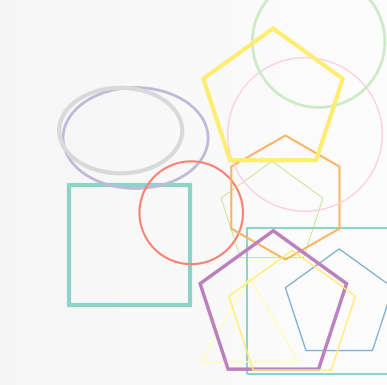[{"shape": "square", "thickness": 3, "radius": 0.78, "center": [0.335, 0.364]}, {"shape": "square", "thickness": 1.5, "radius": 0.94, "center": [0.825, 0.218]}, {"shape": "triangle", "thickness": 1, "radius": 0.73, "center": [0.644, 0.133]}, {"shape": "oval", "thickness": 2, "radius": 0.94, "center": [0.35, 0.642]}, {"shape": "circle", "thickness": 1.5, "radius": 0.67, "center": [0.493, 0.447]}, {"shape": "pentagon", "thickness": 1, "radius": 0.73, "center": [0.875, 0.208]}, {"shape": "hexagon", "thickness": 1.5, "radius": 0.81, "center": [0.736, 0.487]}, {"shape": "pentagon", "thickness": 0.5, "radius": 0.69, "center": [0.702, 0.443]}, {"shape": "circle", "thickness": 1, "radius": 1.0, "center": [0.787, 0.651]}, {"shape": "oval", "thickness": 3, "radius": 0.79, "center": [0.311, 0.661]}, {"shape": "pentagon", "thickness": 2.5, "radius": 0.99, "center": [0.705, 0.202]}, {"shape": "circle", "thickness": 2, "radius": 0.85, "center": [0.822, 0.892]}, {"shape": "pentagon", "thickness": 3, "radius": 0.95, "center": [0.705, 0.737]}, {"shape": "pentagon", "thickness": 1, "radius": 0.86, "center": [0.754, 0.178]}]